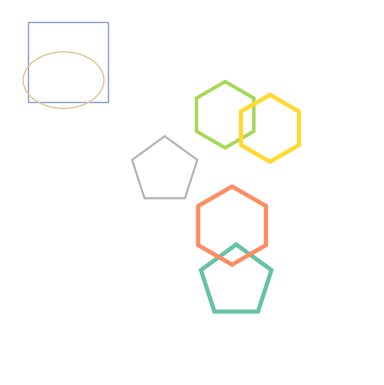[{"shape": "pentagon", "thickness": 3, "radius": 0.48, "center": [0.614, 0.269]}, {"shape": "hexagon", "thickness": 3, "radius": 0.51, "center": [0.603, 0.414]}, {"shape": "square", "thickness": 1, "radius": 0.52, "center": [0.176, 0.839]}, {"shape": "hexagon", "thickness": 2.5, "radius": 0.43, "center": [0.585, 0.702]}, {"shape": "hexagon", "thickness": 3, "radius": 0.43, "center": [0.701, 0.667]}, {"shape": "oval", "thickness": 1, "radius": 0.52, "center": [0.165, 0.792]}, {"shape": "pentagon", "thickness": 1.5, "radius": 0.45, "center": [0.428, 0.557]}]